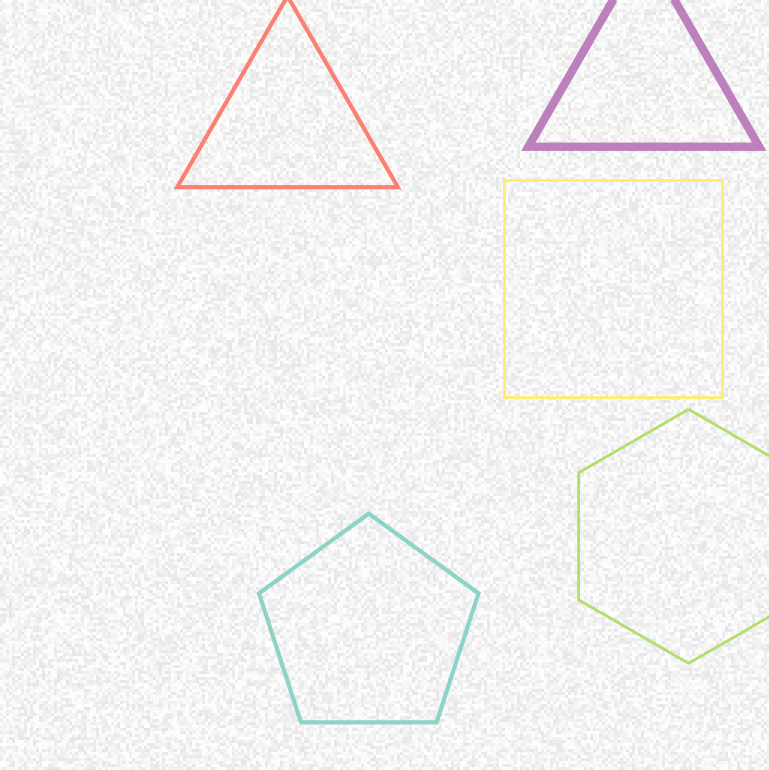[{"shape": "pentagon", "thickness": 1.5, "radius": 0.75, "center": [0.479, 0.183]}, {"shape": "triangle", "thickness": 1.5, "radius": 0.83, "center": [0.373, 0.84]}, {"shape": "hexagon", "thickness": 1, "radius": 0.82, "center": [0.894, 0.304]}, {"shape": "triangle", "thickness": 3, "radius": 0.87, "center": [0.836, 0.896]}, {"shape": "square", "thickness": 1, "radius": 0.71, "center": [0.796, 0.625]}]